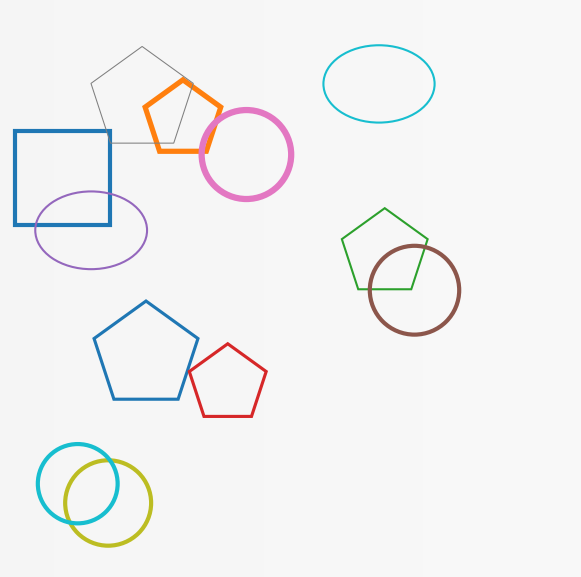[{"shape": "pentagon", "thickness": 1.5, "radius": 0.47, "center": [0.251, 0.384]}, {"shape": "square", "thickness": 2, "radius": 0.41, "center": [0.107, 0.691]}, {"shape": "pentagon", "thickness": 2.5, "radius": 0.34, "center": [0.315, 0.793]}, {"shape": "pentagon", "thickness": 1, "radius": 0.39, "center": [0.662, 0.561]}, {"shape": "pentagon", "thickness": 1.5, "radius": 0.35, "center": [0.392, 0.334]}, {"shape": "oval", "thickness": 1, "radius": 0.48, "center": [0.157, 0.6]}, {"shape": "circle", "thickness": 2, "radius": 0.38, "center": [0.713, 0.497]}, {"shape": "circle", "thickness": 3, "radius": 0.39, "center": [0.424, 0.732]}, {"shape": "pentagon", "thickness": 0.5, "radius": 0.46, "center": [0.245, 0.826]}, {"shape": "circle", "thickness": 2, "radius": 0.37, "center": [0.186, 0.128]}, {"shape": "oval", "thickness": 1, "radius": 0.48, "center": [0.652, 0.854]}, {"shape": "circle", "thickness": 2, "radius": 0.34, "center": [0.134, 0.162]}]